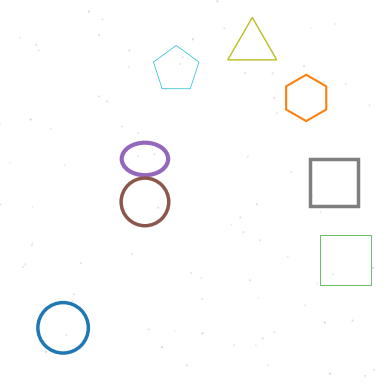[{"shape": "circle", "thickness": 2.5, "radius": 0.33, "center": [0.164, 0.149]}, {"shape": "hexagon", "thickness": 1.5, "radius": 0.3, "center": [0.795, 0.746]}, {"shape": "square", "thickness": 0.5, "radius": 0.33, "center": [0.897, 0.325]}, {"shape": "oval", "thickness": 3, "radius": 0.3, "center": [0.376, 0.587]}, {"shape": "circle", "thickness": 2.5, "radius": 0.31, "center": [0.376, 0.476]}, {"shape": "square", "thickness": 2.5, "radius": 0.31, "center": [0.867, 0.526]}, {"shape": "triangle", "thickness": 1, "radius": 0.37, "center": [0.655, 0.881]}, {"shape": "pentagon", "thickness": 0.5, "radius": 0.31, "center": [0.458, 0.82]}]